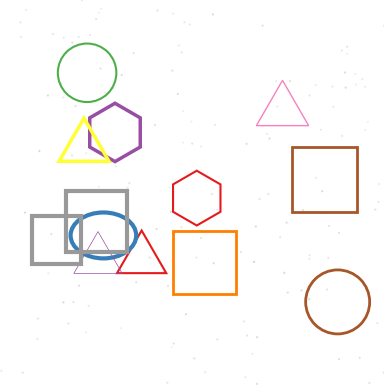[{"shape": "hexagon", "thickness": 1.5, "radius": 0.36, "center": [0.511, 0.485]}, {"shape": "triangle", "thickness": 1.5, "radius": 0.37, "center": [0.368, 0.327]}, {"shape": "oval", "thickness": 3, "radius": 0.43, "center": [0.269, 0.388]}, {"shape": "circle", "thickness": 1.5, "radius": 0.38, "center": [0.226, 0.811]}, {"shape": "triangle", "thickness": 0.5, "radius": 0.36, "center": [0.255, 0.326]}, {"shape": "hexagon", "thickness": 2.5, "radius": 0.38, "center": [0.299, 0.656]}, {"shape": "square", "thickness": 2, "radius": 0.41, "center": [0.532, 0.318]}, {"shape": "triangle", "thickness": 2.5, "radius": 0.37, "center": [0.218, 0.618]}, {"shape": "square", "thickness": 2, "radius": 0.42, "center": [0.843, 0.534]}, {"shape": "circle", "thickness": 2, "radius": 0.42, "center": [0.877, 0.216]}, {"shape": "triangle", "thickness": 1, "radius": 0.39, "center": [0.734, 0.713]}, {"shape": "square", "thickness": 3, "radius": 0.32, "center": [0.147, 0.377]}, {"shape": "square", "thickness": 3, "radius": 0.4, "center": [0.25, 0.424]}]